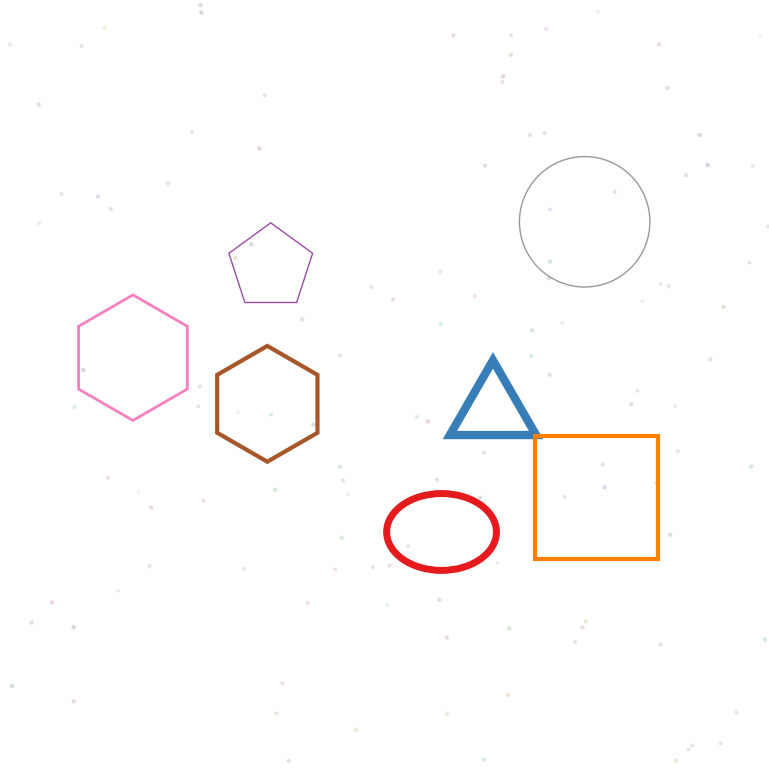[{"shape": "oval", "thickness": 2.5, "radius": 0.36, "center": [0.573, 0.309]}, {"shape": "triangle", "thickness": 3, "radius": 0.32, "center": [0.64, 0.467]}, {"shape": "pentagon", "thickness": 0.5, "radius": 0.29, "center": [0.352, 0.653]}, {"shape": "square", "thickness": 1.5, "radius": 0.4, "center": [0.775, 0.353]}, {"shape": "hexagon", "thickness": 1.5, "radius": 0.38, "center": [0.347, 0.476]}, {"shape": "hexagon", "thickness": 1, "radius": 0.41, "center": [0.173, 0.535]}, {"shape": "circle", "thickness": 0.5, "radius": 0.42, "center": [0.759, 0.712]}]